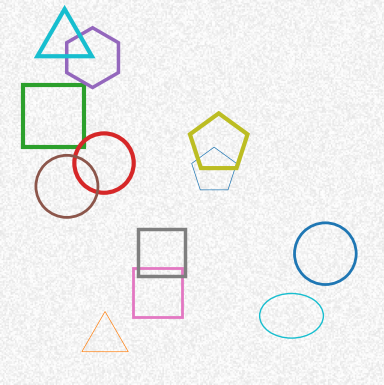[{"shape": "pentagon", "thickness": 0.5, "radius": 0.31, "center": [0.556, 0.556]}, {"shape": "circle", "thickness": 2, "radius": 0.4, "center": [0.845, 0.341]}, {"shape": "triangle", "thickness": 0.5, "radius": 0.35, "center": [0.273, 0.121]}, {"shape": "square", "thickness": 3, "radius": 0.4, "center": [0.139, 0.699]}, {"shape": "circle", "thickness": 3, "radius": 0.39, "center": [0.27, 0.576]}, {"shape": "hexagon", "thickness": 2.5, "radius": 0.39, "center": [0.24, 0.85]}, {"shape": "circle", "thickness": 2, "radius": 0.4, "center": [0.174, 0.516]}, {"shape": "square", "thickness": 2, "radius": 0.32, "center": [0.41, 0.241]}, {"shape": "square", "thickness": 2.5, "radius": 0.31, "center": [0.42, 0.343]}, {"shape": "pentagon", "thickness": 3, "radius": 0.39, "center": [0.568, 0.627]}, {"shape": "triangle", "thickness": 3, "radius": 0.41, "center": [0.168, 0.895]}, {"shape": "oval", "thickness": 1, "radius": 0.41, "center": [0.757, 0.18]}]